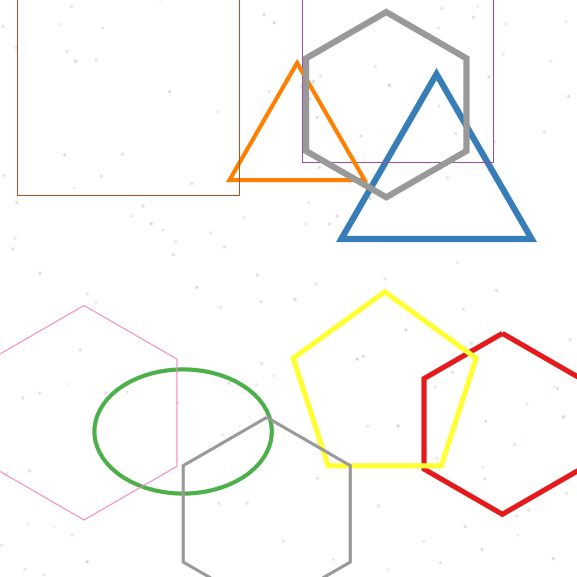[{"shape": "hexagon", "thickness": 2.5, "radius": 0.78, "center": [0.87, 0.265]}, {"shape": "triangle", "thickness": 3, "radius": 0.95, "center": [0.756, 0.681]}, {"shape": "oval", "thickness": 2, "radius": 0.77, "center": [0.317, 0.252]}, {"shape": "square", "thickness": 0.5, "radius": 0.83, "center": [0.688, 0.884]}, {"shape": "triangle", "thickness": 2, "radius": 0.68, "center": [0.514, 0.755]}, {"shape": "pentagon", "thickness": 2.5, "radius": 0.83, "center": [0.666, 0.327]}, {"shape": "square", "thickness": 0.5, "radius": 0.96, "center": [0.222, 0.855]}, {"shape": "hexagon", "thickness": 0.5, "radius": 0.93, "center": [0.145, 0.284]}, {"shape": "hexagon", "thickness": 1.5, "radius": 0.84, "center": [0.462, 0.109]}, {"shape": "hexagon", "thickness": 3, "radius": 0.8, "center": [0.669, 0.818]}]